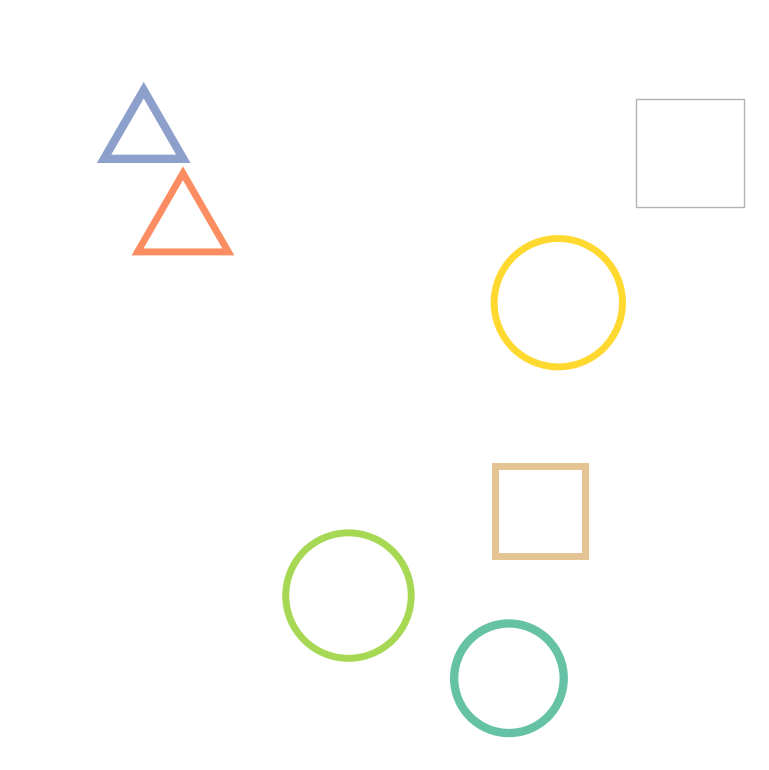[{"shape": "circle", "thickness": 3, "radius": 0.36, "center": [0.661, 0.119]}, {"shape": "triangle", "thickness": 2.5, "radius": 0.34, "center": [0.238, 0.707]}, {"shape": "triangle", "thickness": 3, "radius": 0.3, "center": [0.187, 0.823]}, {"shape": "circle", "thickness": 2.5, "radius": 0.41, "center": [0.453, 0.227]}, {"shape": "circle", "thickness": 2.5, "radius": 0.42, "center": [0.725, 0.607]}, {"shape": "square", "thickness": 2.5, "radius": 0.29, "center": [0.701, 0.337]}, {"shape": "square", "thickness": 0.5, "radius": 0.35, "center": [0.897, 0.801]}]